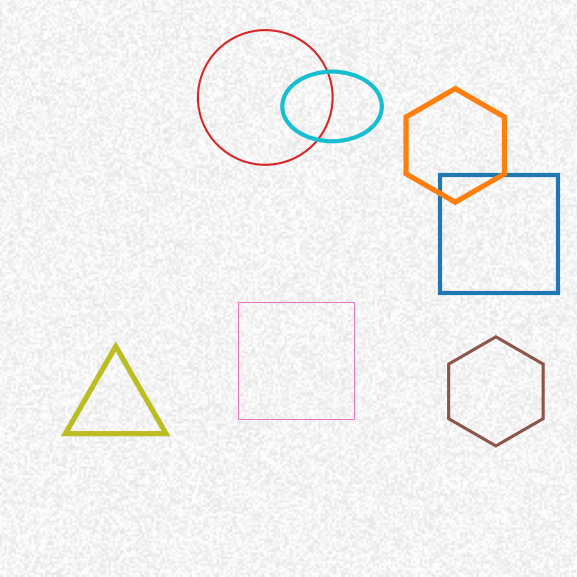[{"shape": "square", "thickness": 2, "radius": 0.51, "center": [0.865, 0.594]}, {"shape": "hexagon", "thickness": 2.5, "radius": 0.49, "center": [0.788, 0.747]}, {"shape": "circle", "thickness": 1, "radius": 0.58, "center": [0.459, 0.83]}, {"shape": "hexagon", "thickness": 1.5, "radius": 0.47, "center": [0.859, 0.321]}, {"shape": "square", "thickness": 0.5, "radius": 0.51, "center": [0.513, 0.375]}, {"shape": "triangle", "thickness": 2.5, "radius": 0.5, "center": [0.2, 0.299]}, {"shape": "oval", "thickness": 2, "radius": 0.43, "center": [0.575, 0.815]}]